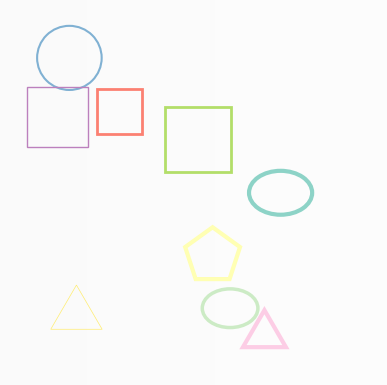[{"shape": "oval", "thickness": 3, "radius": 0.41, "center": [0.724, 0.499]}, {"shape": "pentagon", "thickness": 3, "radius": 0.37, "center": [0.549, 0.335]}, {"shape": "square", "thickness": 2, "radius": 0.29, "center": [0.308, 0.711]}, {"shape": "circle", "thickness": 1.5, "radius": 0.42, "center": [0.179, 0.85]}, {"shape": "square", "thickness": 2, "radius": 0.43, "center": [0.512, 0.638]}, {"shape": "triangle", "thickness": 3, "radius": 0.32, "center": [0.682, 0.13]}, {"shape": "square", "thickness": 1, "radius": 0.39, "center": [0.149, 0.697]}, {"shape": "oval", "thickness": 2.5, "radius": 0.36, "center": [0.594, 0.199]}, {"shape": "triangle", "thickness": 0.5, "radius": 0.38, "center": [0.197, 0.183]}]